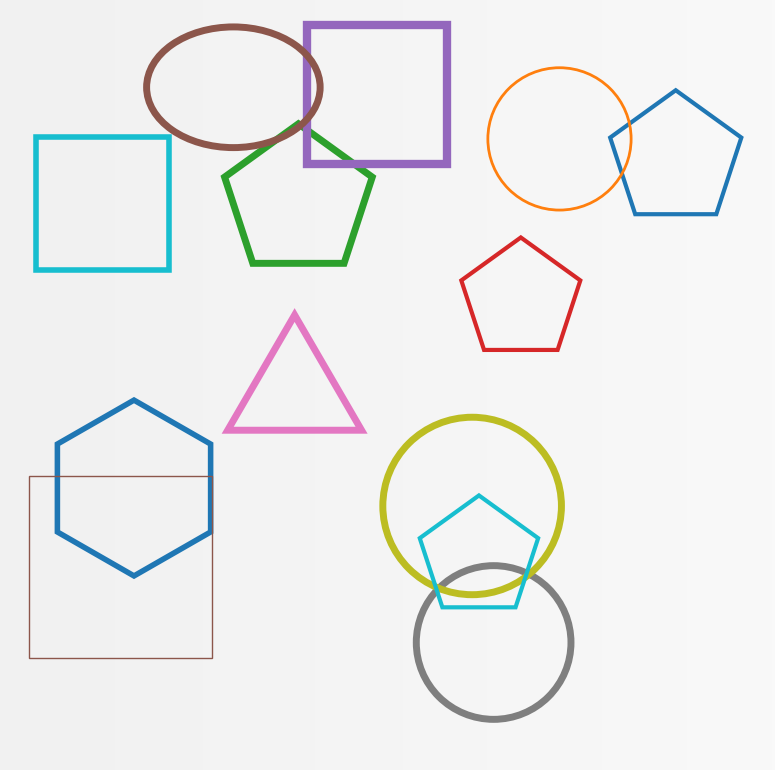[{"shape": "pentagon", "thickness": 1.5, "radius": 0.44, "center": [0.872, 0.794]}, {"shape": "hexagon", "thickness": 2, "radius": 0.57, "center": [0.173, 0.366]}, {"shape": "circle", "thickness": 1, "radius": 0.46, "center": [0.722, 0.82]}, {"shape": "pentagon", "thickness": 2.5, "radius": 0.5, "center": [0.385, 0.739]}, {"shape": "pentagon", "thickness": 1.5, "radius": 0.4, "center": [0.672, 0.611]}, {"shape": "square", "thickness": 3, "radius": 0.45, "center": [0.486, 0.877]}, {"shape": "square", "thickness": 0.5, "radius": 0.59, "center": [0.156, 0.264]}, {"shape": "oval", "thickness": 2.5, "radius": 0.56, "center": [0.301, 0.887]}, {"shape": "triangle", "thickness": 2.5, "radius": 0.5, "center": [0.38, 0.491]}, {"shape": "circle", "thickness": 2.5, "radius": 0.5, "center": [0.637, 0.166]}, {"shape": "circle", "thickness": 2.5, "radius": 0.58, "center": [0.609, 0.343]}, {"shape": "pentagon", "thickness": 1.5, "radius": 0.4, "center": [0.618, 0.276]}, {"shape": "square", "thickness": 2, "radius": 0.43, "center": [0.133, 0.736]}]